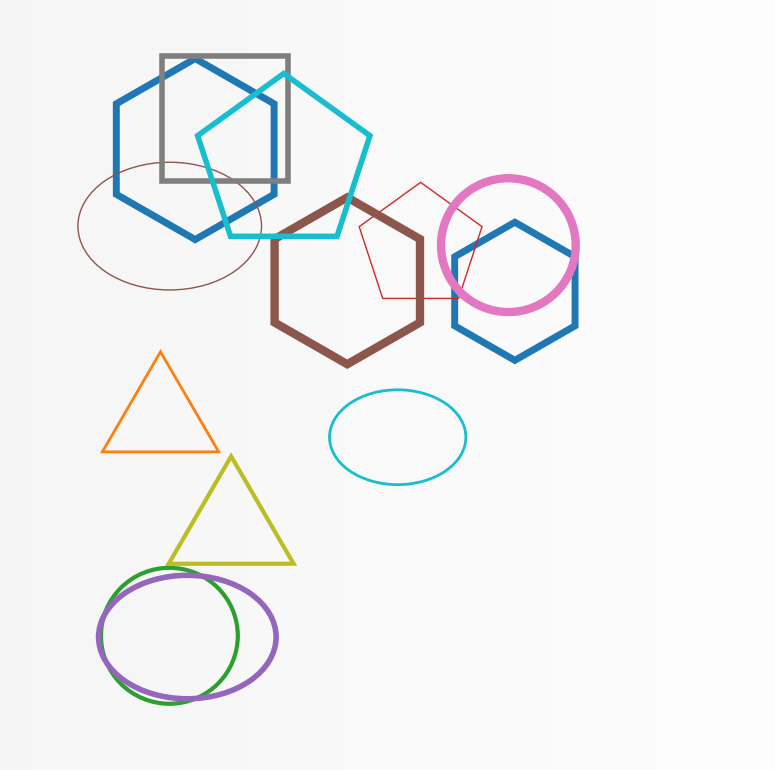[{"shape": "hexagon", "thickness": 2.5, "radius": 0.45, "center": [0.664, 0.622]}, {"shape": "hexagon", "thickness": 2.5, "radius": 0.59, "center": [0.252, 0.806]}, {"shape": "triangle", "thickness": 1, "radius": 0.43, "center": [0.207, 0.456]}, {"shape": "circle", "thickness": 1.5, "radius": 0.44, "center": [0.219, 0.174]}, {"shape": "pentagon", "thickness": 0.5, "radius": 0.42, "center": [0.543, 0.68]}, {"shape": "oval", "thickness": 2, "radius": 0.57, "center": [0.242, 0.173]}, {"shape": "oval", "thickness": 0.5, "radius": 0.59, "center": [0.219, 0.706]}, {"shape": "hexagon", "thickness": 3, "radius": 0.54, "center": [0.448, 0.635]}, {"shape": "circle", "thickness": 3, "radius": 0.43, "center": [0.656, 0.682]}, {"shape": "square", "thickness": 2, "radius": 0.41, "center": [0.291, 0.846]}, {"shape": "triangle", "thickness": 1.5, "radius": 0.47, "center": [0.298, 0.314]}, {"shape": "oval", "thickness": 1, "radius": 0.44, "center": [0.513, 0.432]}, {"shape": "pentagon", "thickness": 2, "radius": 0.58, "center": [0.366, 0.788]}]